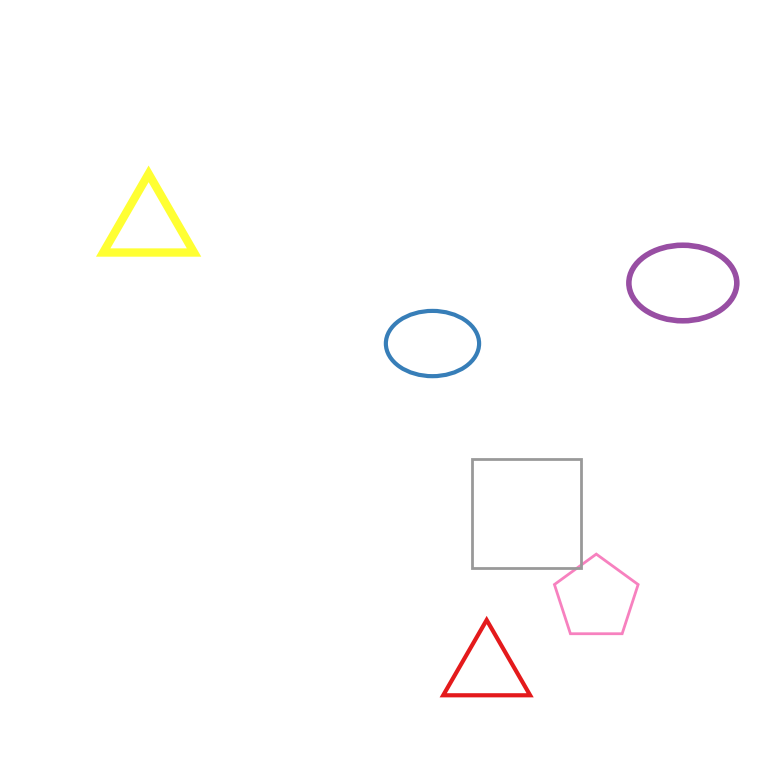[{"shape": "triangle", "thickness": 1.5, "radius": 0.33, "center": [0.632, 0.13]}, {"shape": "oval", "thickness": 1.5, "radius": 0.3, "center": [0.562, 0.554]}, {"shape": "oval", "thickness": 2, "radius": 0.35, "center": [0.887, 0.632]}, {"shape": "triangle", "thickness": 3, "radius": 0.34, "center": [0.193, 0.706]}, {"shape": "pentagon", "thickness": 1, "radius": 0.29, "center": [0.774, 0.223]}, {"shape": "square", "thickness": 1, "radius": 0.35, "center": [0.683, 0.333]}]